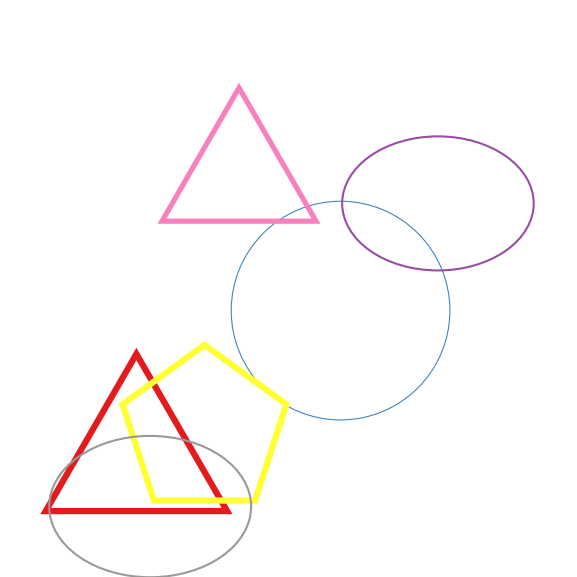[{"shape": "triangle", "thickness": 3, "radius": 0.91, "center": [0.236, 0.205]}, {"shape": "circle", "thickness": 0.5, "radius": 0.95, "center": [0.59, 0.461]}, {"shape": "oval", "thickness": 1, "radius": 0.83, "center": [0.758, 0.647]}, {"shape": "pentagon", "thickness": 3, "radius": 0.75, "center": [0.354, 0.253]}, {"shape": "triangle", "thickness": 2.5, "radius": 0.77, "center": [0.414, 0.693]}, {"shape": "oval", "thickness": 1, "radius": 0.87, "center": [0.26, 0.122]}]